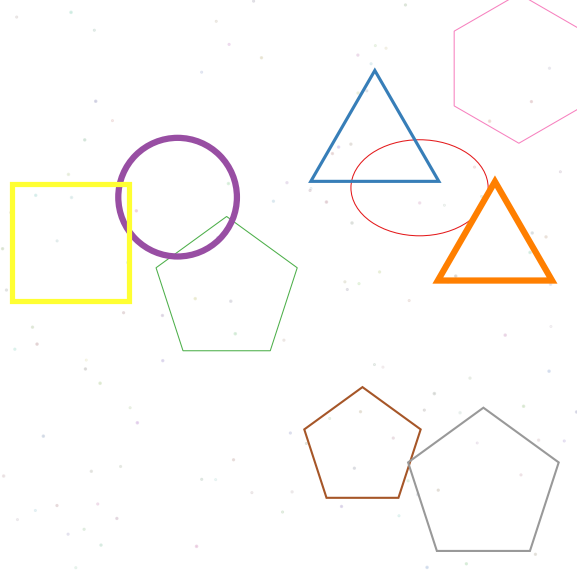[{"shape": "oval", "thickness": 0.5, "radius": 0.59, "center": [0.726, 0.674]}, {"shape": "triangle", "thickness": 1.5, "radius": 0.64, "center": [0.649, 0.749]}, {"shape": "pentagon", "thickness": 0.5, "radius": 0.64, "center": [0.392, 0.496]}, {"shape": "circle", "thickness": 3, "radius": 0.51, "center": [0.308, 0.658]}, {"shape": "triangle", "thickness": 3, "radius": 0.57, "center": [0.857, 0.57]}, {"shape": "square", "thickness": 2.5, "radius": 0.51, "center": [0.123, 0.579]}, {"shape": "pentagon", "thickness": 1, "radius": 0.53, "center": [0.628, 0.223]}, {"shape": "hexagon", "thickness": 0.5, "radius": 0.65, "center": [0.898, 0.88]}, {"shape": "pentagon", "thickness": 1, "radius": 0.69, "center": [0.837, 0.156]}]